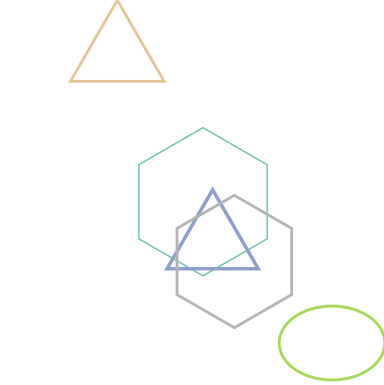[{"shape": "hexagon", "thickness": 1, "radius": 0.96, "center": [0.527, 0.476]}, {"shape": "triangle", "thickness": 2.5, "radius": 0.68, "center": [0.552, 0.37]}, {"shape": "oval", "thickness": 2, "radius": 0.69, "center": [0.862, 0.109]}, {"shape": "triangle", "thickness": 2, "radius": 0.7, "center": [0.305, 0.859]}, {"shape": "hexagon", "thickness": 2, "radius": 0.86, "center": [0.609, 0.321]}]